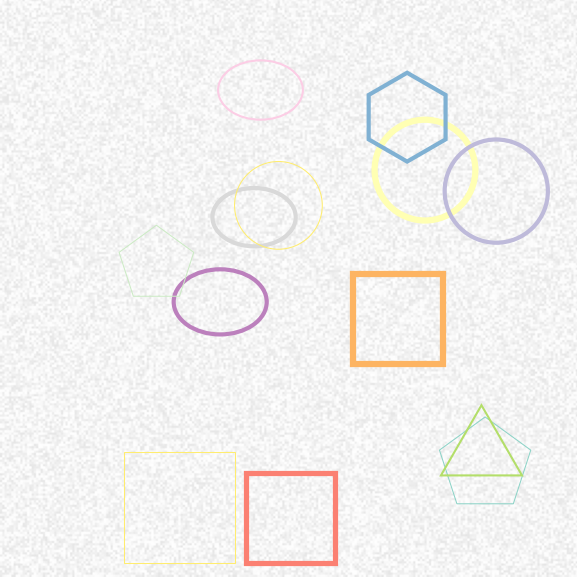[{"shape": "pentagon", "thickness": 0.5, "radius": 0.42, "center": [0.84, 0.194]}, {"shape": "circle", "thickness": 3, "radius": 0.44, "center": [0.736, 0.705]}, {"shape": "circle", "thickness": 2, "radius": 0.45, "center": [0.859, 0.668]}, {"shape": "square", "thickness": 2.5, "radius": 0.39, "center": [0.503, 0.103]}, {"shape": "hexagon", "thickness": 2, "radius": 0.38, "center": [0.705, 0.796]}, {"shape": "square", "thickness": 3, "radius": 0.39, "center": [0.689, 0.447]}, {"shape": "triangle", "thickness": 1, "radius": 0.41, "center": [0.834, 0.216]}, {"shape": "oval", "thickness": 1, "radius": 0.37, "center": [0.451, 0.843]}, {"shape": "oval", "thickness": 2, "radius": 0.36, "center": [0.44, 0.623]}, {"shape": "oval", "thickness": 2, "radius": 0.4, "center": [0.381, 0.476]}, {"shape": "pentagon", "thickness": 0.5, "radius": 0.34, "center": [0.271, 0.541]}, {"shape": "square", "thickness": 0.5, "radius": 0.48, "center": [0.311, 0.121]}, {"shape": "circle", "thickness": 0.5, "radius": 0.38, "center": [0.482, 0.644]}]